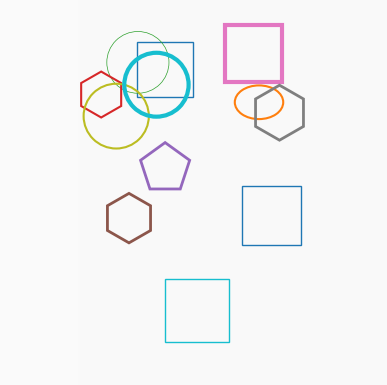[{"shape": "square", "thickness": 1, "radius": 0.36, "center": [0.425, 0.82]}, {"shape": "square", "thickness": 1, "radius": 0.39, "center": [0.701, 0.441]}, {"shape": "oval", "thickness": 1.5, "radius": 0.31, "center": [0.668, 0.734]}, {"shape": "circle", "thickness": 0.5, "radius": 0.4, "center": [0.356, 0.838]}, {"shape": "hexagon", "thickness": 1.5, "radius": 0.3, "center": [0.261, 0.754]}, {"shape": "pentagon", "thickness": 2, "radius": 0.33, "center": [0.426, 0.563]}, {"shape": "hexagon", "thickness": 2, "radius": 0.32, "center": [0.333, 0.433]}, {"shape": "square", "thickness": 3, "radius": 0.37, "center": [0.654, 0.861]}, {"shape": "hexagon", "thickness": 2, "radius": 0.36, "center": [0.721, 0.707]}, {"shape": "circle", "thickness": 1.5, "radius": 0.42, "center": [0.3, 0.698]}, {"shape": "square", "thickness": 1, "radius": 0.41, "center": [0.508, 0.194]}, {"shape": "circle", "thickness": 3, "radius": 0.41, "center": [0.404, 0.78]}]